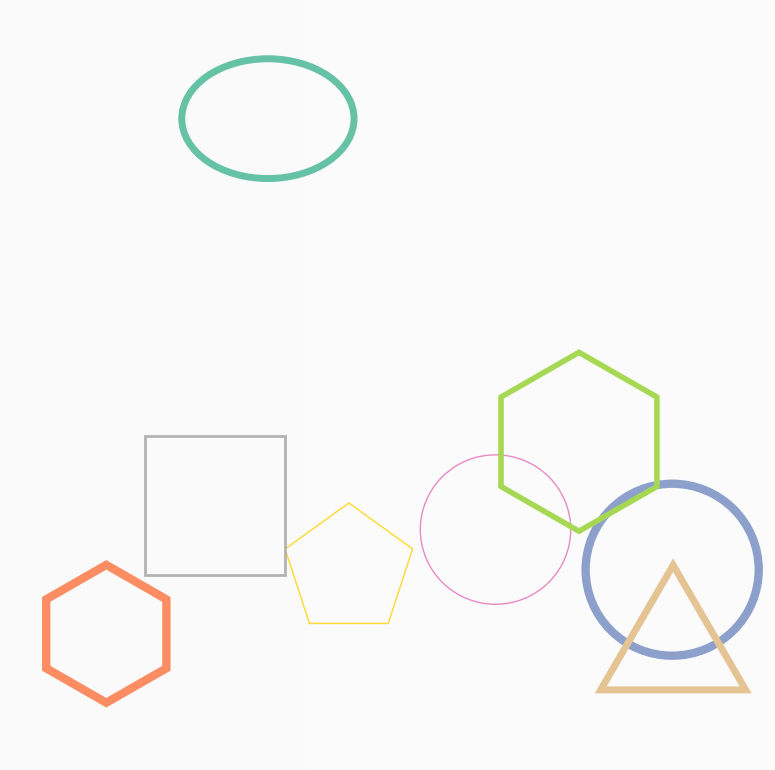[{"shape": "oval", "thickness": 2.5, "radius": 0.56, "center": [0.346, 0.846]}, {"shape": "hexagon", "thickness": 3, "radius": 0.45, "center": [0.137, 0.177]}, {"shape": "circle", "thickness": 3, "radius": 0.56, "center": [0.867, 0.26]}, {"shape": "circle", "thickness": 0.5, "radius": 0.49, "center": [0.639, 0.312]}, {"shape": "hexagon", "thickness": 2, "radius": 0.58, "center": [0.747, 0.426]}, {"shape": "pentagon", "thickness": 0.5, "radius": 0.43, "center": [0.45, 0.26]}, {"shape": "triangle", "thickness": 2.5, "radius": 0.54, "center": [0.869, 0.158]}, {"shape": "square", "thickness": 1, "radius": 0.45, "center": [0.278, 0.343]}]